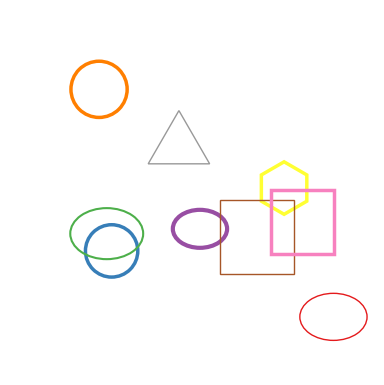[{"shape": "oval", "thickness": 1, "radius": 0.44, "center": [0.866, 0.177]}, {"shape": "circle", "thickness": 2.5, "radius": 0.34, "center": [0.29, 0.348]}, {"shape": "oval", "thickness": 1.5, "radius": 0.47, "center": [0.277, 0.393]}, {"shape": "oval", "thickness": 3, "radius": 0.35, "center": [0.519, 0.406]}, {"shape": "circle", "thickness": 2.5, "radius": 0.36, "center": [0.257, 0.768]}, {"shape": "hexagon", "thickness": 2.5, "radius": 0.34, "center": [0.738, 0.512]}, {"shape": "square", "thickness": 1, "radius": 0.48, "center": [0.668, 0.384]}, {"shape": "square", "thickness": 2.5, "radius": 0.41, "center": [0.786, 0.422]}, {"shape": "triangle", "thickness": 1, "radius": 0.46, "center": [0.465, 0.621]}]